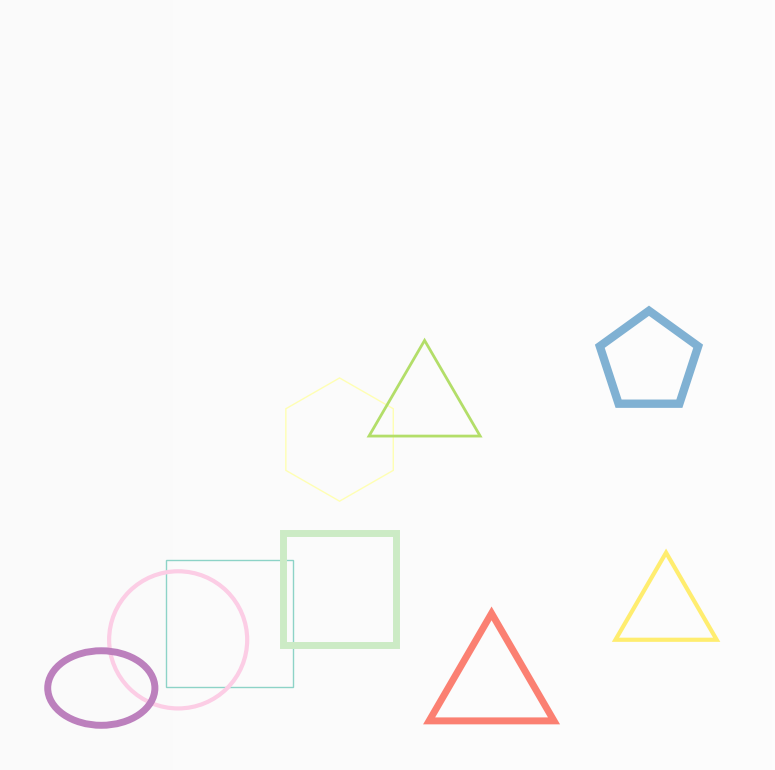[{"shape": "square", "thickness": 0.5, "radius": 0.41, "center": [0.296, 0.19]}, {"shape": "hexagon", "thickness": 0.5, "radius": 0.4, "center": [0.438, 0.429]}, {"shape": "triangle", "thickness": 2.5, "radius": 0.47, "center": [0.634, 0.11]}, {"shape": "pentagon", "thickness": 3, "radius": 0.33, "center": [0.837, 0.53]}, {"shape": "triangle", "thickness": 1, "radius": 0.41, "center": [0.548, 0.475]}, {"shape": "circle", "thickness": 1.5, "radius": 0.45, "center": [0.23, 0.169]}, {"shape": "oval", "thickness": 2.5, "radius": 0.35, "center": [0.131, 0.106]}, {"shape": "square", "thickness": 2.5, "radius": 0.36, "center": [0.438, 0.234]}, {"shape": "triangle", "thickness": 1.5, "radius": 0.38, "center": [0.859, 0.207]}]